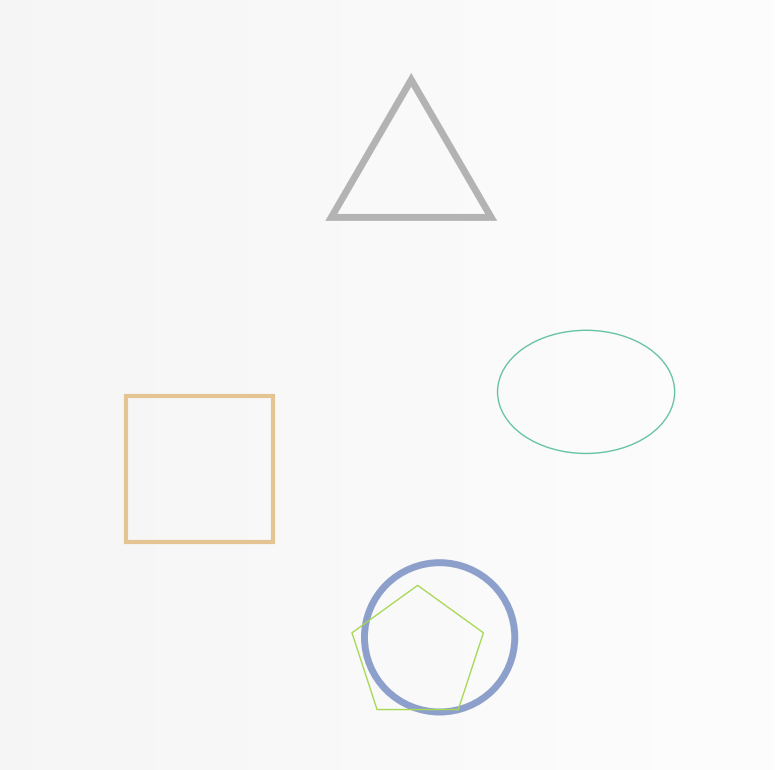[{"shape": "oval", "thickness": 0.5, "radius": 0.57, "center": [0.756, 0.491]}, {"shape": "circle", "thickness": 2.5, "radius": 0.48, "center": [0.567, 0.172]}, {"shape": "pentagon", "thickness": 0.5, "radius": 0.45, "center": [0.539, 0.151]}, {"shape": "square", "thickness": 1.5, "radius": 0.47, "center": [0.258, 0.391]}, {"shape": "triangle", "thickness": 2.5, "radius": 0.6, "center": [0.531, 0.777]}]